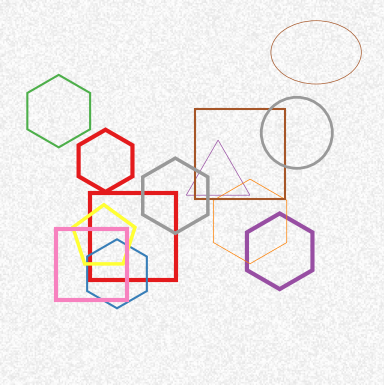[{"shape": "square", "thickness": 3, "radius": 0.56, "center": [0.346, 0.386]}, {"shape": "hexagon", "thickness": 3, "radius": 0.4, "center": [0.274, 0.582]}, {"shape": "hexagon", "thickness": 1.5, "radius": 0.45, "center": [0.304, 0.289]}, {"shape": "hexagon", "thickness": 1.5, "radius": 0.47, "center": [0.153, 0.711]}, {"shape": "triangle", "thickness": 0.5, "radius": 0.48, "center": [0.566, 0.541]}, {"shape": "hexagon", "thickness": 3, "radius": 0.49, "center": [0.726, 0.347]}, {"shape": "hexagon", "thickness": 0.5, "radius": 0.55, "center": [0.65, 0.425]}, {"shape": "pentagon", "thickness": 2.5, "radius": 0.42, "center": [0.27, 0.383]}, {"shape": "oval", "thickness": 0.5, "radius": 0.59, "center": [0.821, 0.864]}, {"shape": "square", "thickness": 1.5, "radius": 0.59, "center": [0.624, 0.599]}, {"shape": "square", "thickness": 3, "radius": 0.46, "center": [0.237, 0.314]}, {"shape": "circle", "thickness": 2, "radius": 0.46, "center": [0.771, 0.655]}, {"shape": "hexagon", "thickness": 2.5, "radius": 0.49, "center": [0.455, 0.492]}]